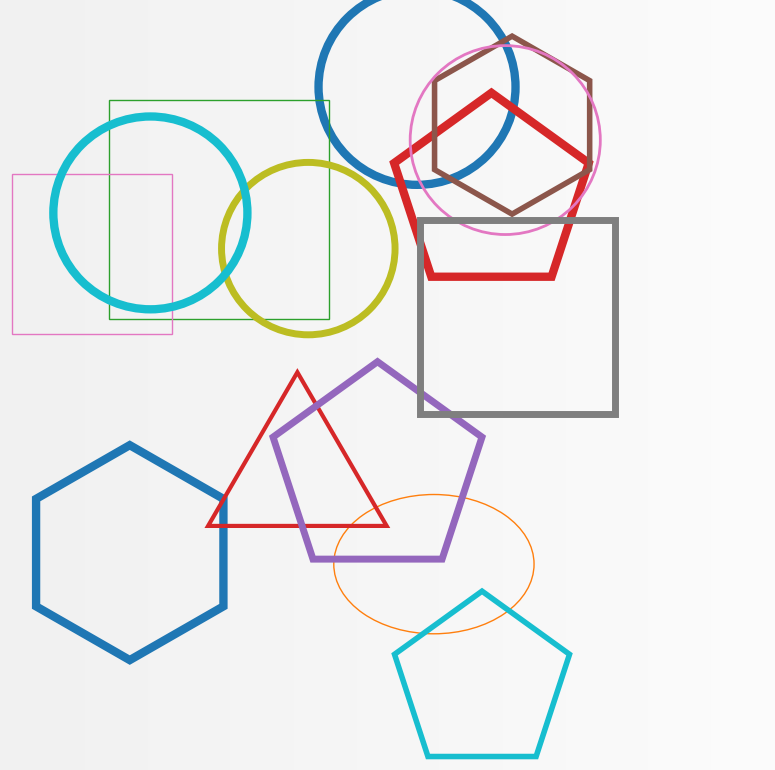[{"shape": "circle", "thickness": 3, "radius": 0.64, "center": [0.538, 0.887]}, {"shape": "hexagon", "thickness": 3, "radius": 0.7, "center": [0.167, 0.282]}, {"shape": "oval", "thickness": 0.5, "radius": 0.65, "center": [0.56, 0.267]}, {"shape": "square", "thickness": 0.5, "radius": 0.71, "center": [0.283, 0.728]}, {"shape": "pentagon", "thickness": 3, "radius": 0.66, "center": [0.634, 0.747]}, {"shape": "triangle", "thickness": 1.5, "radius": 0.67, "center": [0.384, 0.384]}, {"shape": "pentagon", "thickness": 2.5, "radius": 0.71, "center": [0.487, 0.389]}, {"shape": "hexagon", "thickness": 2, "radius": 0.58, "center": [0.661, 0.838]}, {"shape": "square", "thickness": 0.5, "radius": 0.52, "center": [0.119, 0.67]}, {"shape": "circle", "thickness": 1, "radius": 0.61, "center": [0.652, 0.818]}, {"shape": "square", "thickness": 2.5, "radius": 0.63, "center": [0.668, 0.588]}, {"shape": "circle", "thickness": 2.5, "radius": 0.56, "center": [0.398, 0.677]}, {"shape": "pentagon", "thickness": 2, "radius": 0.59, "center": [0.622, 0.114]}, {"shape": "circle", "thickness": 3, "radius": 0.63, "center": [0.194, 0.724]}]